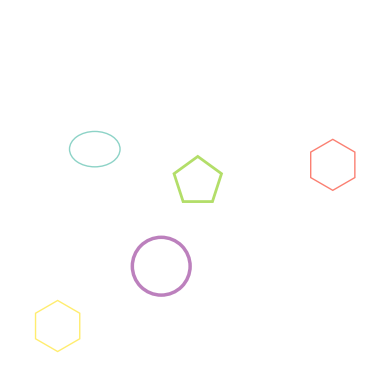[{"shape": "oval", "thickness": 1, "radius": 0.33, "center": [0.246, 0.613]}, {"shape": "hexagon", "thickness": 1, "radius": 0.33, "center": [0.864, 0.572]}, {"shape": "pentagon", "thickness": 2, "radius": 0.32, "center": [0.514, 0.529]}, {"shape": "circle", "thickness": 2.5, "radius": 0.38, "center": [0.419, 0.309]}, {"shape": "hexagon", "thickness": 1, "radius": 0.33, "center": [0.15, 0.153]}]